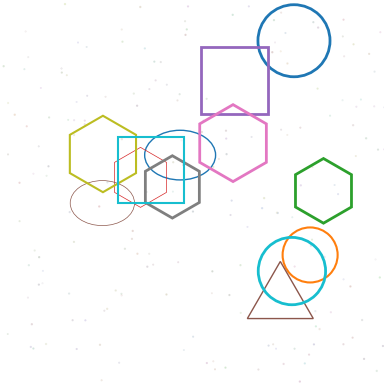[{"shape": "oval", "thickness": 1, "radius": 0.46, "center": [0.468, 0.597]}, {"shape": "circle", "thickness": 2, "radius": 0.47, "center": [0.764, 0.894]}, {"shape": "circle", "thickness": 1.5, "radius": 0.36, "center": [0.806, 0.338]}, {"shape": "hexagon", "thickness": 2, "radius": 0.42, "center": [0.84, 0.504]}, {"shape": "hexagon", "thickness": 0.5, "radius": 0.39, "center": [0.365, 0.539]}, {"shape": "square", "thickness": 2, "radius": 0.44, "center": [0.609, 0.792]}, {"shape": "triangle", "thickness": 1, "radius": 0.49, "center": [0.728, 0.222]}, {"shape": "oval", "thickness": 0.5, "radius": 0.42, "center": [0.266, 0.472]}, {"shape": "hexagon", "thickness": 2, "radius": 0.5, "center": [0.605, 0.628]}, {"shape": "hexagon", "thickness": 2, "radius": 0.4, "center": [0.448, 0.515]}, {"shape": "hexagon", "thickness": 1.5, "radius": 0.5, "center": [0.267, 0.6]}, {"shape": "circle", "thickness": 2, "radius": 0.44, "center": [0.758, 0.296]}, {"shape": "square", "thickness": 1.5, "radius": 0.43, "center": [0.392, 0.559]}]